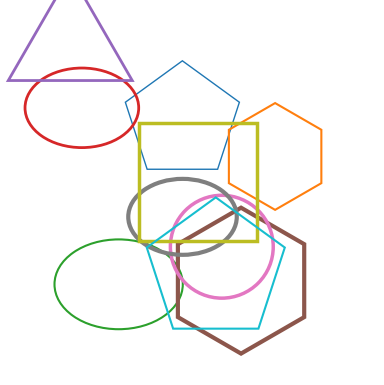[{"shape": "pentagon", "thickness": 1, "radius": 0.78, "center": [0.474, 0.686]}, {"shape": "hexagon", "thickness": 1.5, "radius": 0.69, "center": [0.715, 0.594]}, {"shape": "oval", "thickness": 1.5, "radius": 0.83, "center": [0.308, 0.262]}, {"shape": "oval", "thickness": 2, "radius": 0.74, "center": [0.213, 0.72]}, {"shape": "triangle", "thickness": 2, "radius": 0.93, "center": [0.183, 0.884]}, {"shape": "hexagon", "thickness": 3, "radius": 0.95, "center": [0.626, 0.271]}, {"shape": "circle", "thickness": 2.5, "radius": 0.67, "center": [0.576, 0.359]}, {"shape": "oval", "thickness": 3, "radius": 0.7, "center": [0.474, 0.437]}, {"shape": "square", "thickness": 2.5, "radius": 0.77, "center": [0.514, 0.527]}, {"shape": "pentagon", "thickness": 1.5, "radius": 0.94, "center": [0.56, 0.299]}]